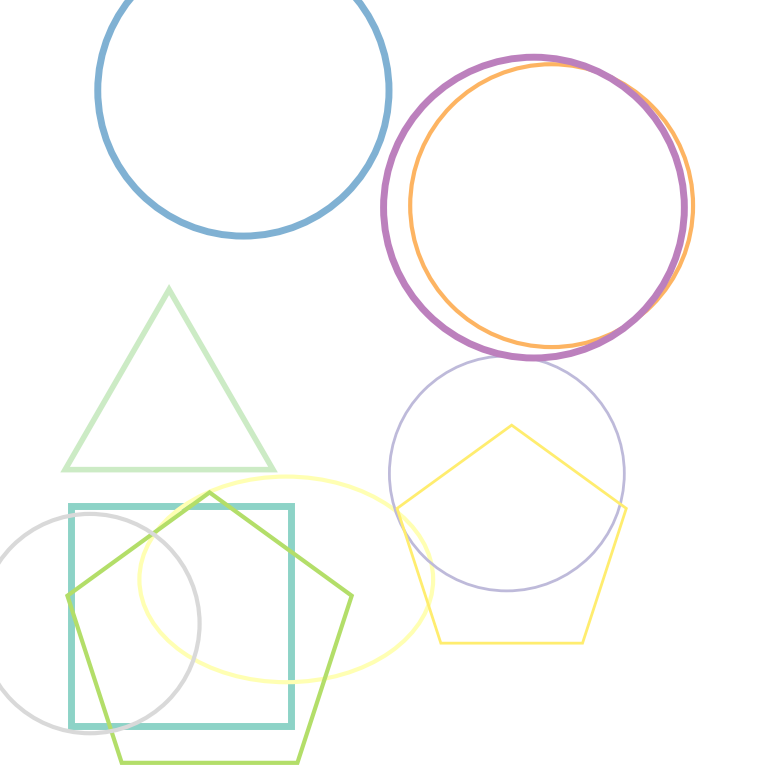[{"shape": "square", "thickness": 2.5, "radius": 0.71, "center": [0.235, 0.199]}, {"shape": "oval", "thickness": 1.5, "radius": 0.95, "center": [0.372, 0.248]}, {"shape": "circle", "thickness": 1, "radius": 0.76, "center": [0.658, 0.385]}, {"shape": "circle", "thickness": 2.5, "radius": 0.95, "center": [0.316, 0.883]}, {"shape": "circle", "thickness": 1.5, "radius": 0.92, "center": [0.716, 0.733]}, {"shape": "pentagon", "thickness": 1.5, "radius": 0.97, "center": [0.272, 0.166]}, {"shape": "circle", "thickness": 1.5, "radius": 0.71, "center": [0.117, 0.19]}, {"shape": "circle", "thickness": 2.5, "radius": 0.98, "center": [0.693, 0.73]}, {"shape": "triangle", "thickness": 2, "radius": 0.78, "center": [0.22, 0.468]}, {"shape": "pentagon", "thickness": 1, "radius": 0.78, "center": [0.665, 0.291]}]